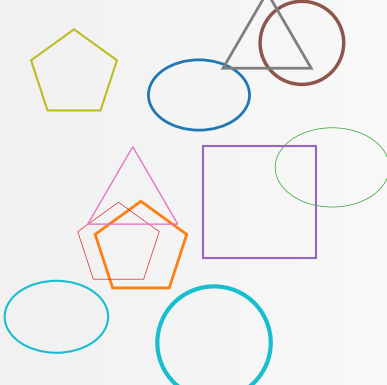[{"shape": "oval", "thickness": 2, "radius": 0.65, "center": [0.514, 0.753]}, {"shape": "pentagon", "thickness": 2, "radius": 0.62, "center": [0.364, 0.353]}, {"shape": "oval", "thickness": 0.5, "radius": 0.74, "center": [0.857, 0.565]}, {"shape": "pentagon", "thickness": 0.5, "radius": 0.55, "center": [0.306, 0.364]}, {"shape": "square", "thickness": 1.5, "radius": 0.73, "center": [0.67, 0.475]}, {"shape": "circle", "thickness": 2.5, "radius": 0.54, "center": [0.779, 0.889]}, {"shape": "triangle", "thickness": 1, "radius": 0.67, "center": [0.343, 0.485]}, {"shape": "triangle", "thickness": 2, "radius": 0.66, "center": [0.689, 0.889]}, {"shape": "pentagon", "thickness": 1.5, "radius": 0.58, "center": [0.191, 0.807]}, {"shape": "oval", "thickness": 1.5, "radius": 0.67, "center": [0.146, 0.177]}, {"shape": "circle", "thickness": 3, "radius": 0.73, "center": [0.552, 0.11]}]